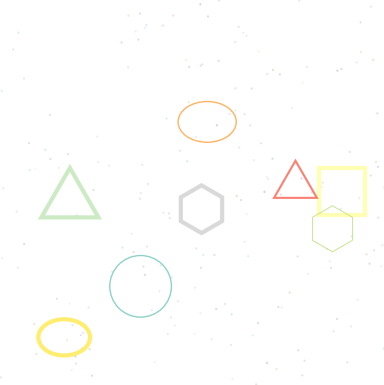[{"shape": "circle", "thickness": 1, "radius": 0.4, "center": [0.365, 0.256]}, {"shape": "square", "thickness": 3, "radius": 0.3, "center": [0.889, 0.503]}, {"shape": "triangle", "thickness": 1.5, "radius": 0.32, "center": [0.767, 0.518]}, {"shape": "oval", "thickness": 1, "radius": 0.38, "center": [0.538, 0.683]}, {"shape": "hexagon", "thickness": 0.5, "radius": 0.3, "center": [0.864, 0.406]}, {"shape": "hexagon", "thickness": 3, "radius": 0.31, "center": [0.523, 0.457]}, {"shape": "triangle", "thickness": 3, "radius": 0.43, "center": [0.182, 0.478]}, {"shape": "oval", "thickness": 3, "radius": 0.34, "center": [0.167, 0.124]}]